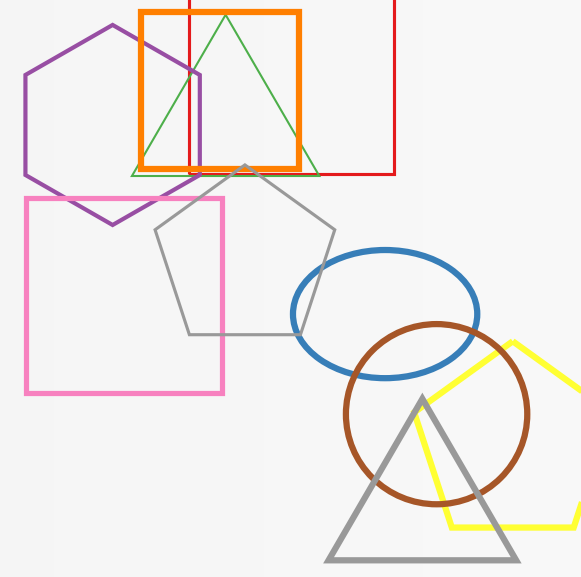[{"shape": "square", "thickness": 1.5, "radius": 0.88, "center": [0.501, 0.874]}, {"shape": "oval", "thickness": 3, "radius": 0.79, "center": [0.663, 0.455]}, {"shape": "triangle", "thickness": 1, "radius": 0.93, "center": [0.388, 0.787]}, {"shape": "hexagon", "thickness": 2, "radius": 0.87, "center": [0.194, 0.783]}, {"shape": "square", "thickness": 3, "radius": 0.68, "center": [0.379, 0.843]}, {"shape": "pentagon", "thickness": 3, "radius": 0.89, "center": [0.882, 0.23]}, {"shape": "circle", "thickness": 3, "radius": 0.78, "center": [0.751, 0.282]}, {"shape": "square", "thickness": 2.5, "radius": 0.84, "center": [0.213, 0.487]}, {"shape": "pentagon", "thickness": 1.5, "radius": 0.81, "center": [0.421, 0.551]}, {"shape": "triangle", "thickness": 3, "radius": 0.93, "center": [0.727, 0.122]}]